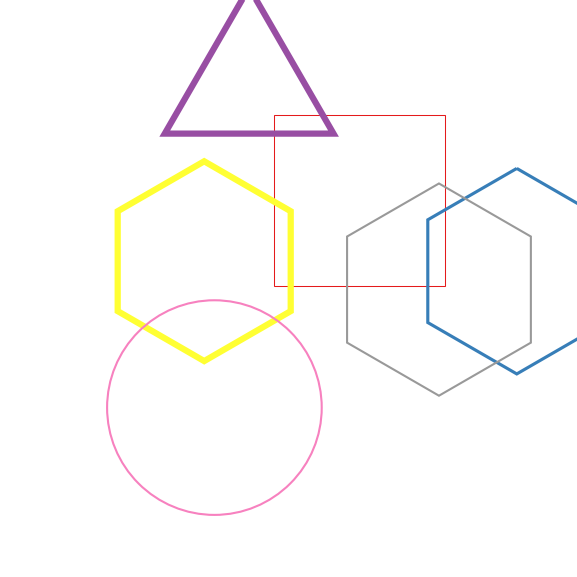[{"shape": "square", "thickness": 0.5, "radius": 0.74, "center": [0.622, 0.652]}, {"shape": "hexagon", "thickness": 1.5, "radius": 0.89, "center": [0.895, 0.53]}, {"shape": "triangle", "thickness": 3, "radius": 0.84, "center": [0.431, 0.852]}, {"shape": "hexagon", "thickness": 3, "radius": 0.86, "center": [0.354, 0.547]}, {"shape": "circle", "thickness": 1, "radius": 0.93, "center": [0.371, 0.293]}, {"shape": "hexagon", "thickness": 1, "radius": 0.92, "center": [0.76, 0.498]}]